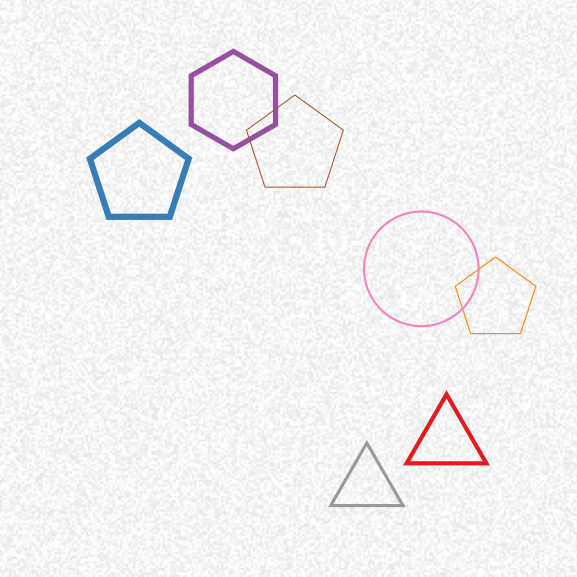[{"shape": "triangle", "thickness": 2, "radius": 0.4, "center": [0.773, 0.237]}, {"shape": "pentagon", "thickness": 3, "radius": 0.45, "center": [0.241, 0.696]}, {"shape": "hexagon", "thickness": 2.5, "radius": 0.42, "center": [0.404, 0.826]}, {"shape": "pentagon", "thickness": 0.5, "radius": 0.37, "center": [0.858, 0.481]}, {"shape": "pentagon", "thickness": 0.5, "radius": 0.44, "center": [0.511, 0.746]}, {"shape": "circle", "thickness": 1, "radius": 0.5, "center": [0.73, 0.534]}, {"shape": "triangle", "thickness": 1.5, "radius": 0.36, "center": [0.635, 0.16]}]